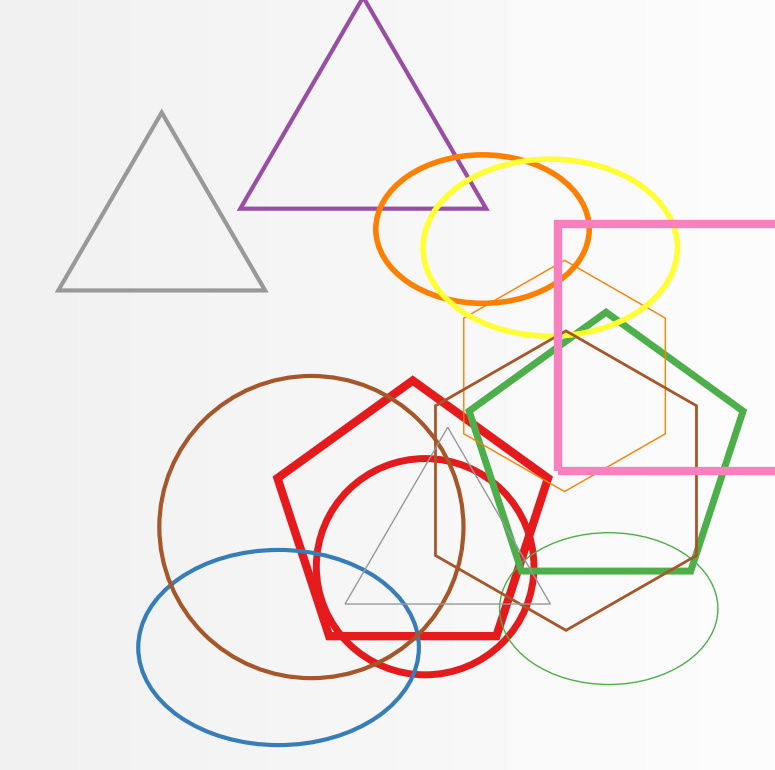[{"shape": "circle", "thickness": 2.5, "radius": 0.7, "center": [0.549, 0.264]}, {"shape": "pentagon", "thickness": 3, "radius": 0.92, "center": [0.533, 0.322]}, {"shape": "oval", "thickness": 1.5, "radius": 0.91, "center": [0.359, 0.159]}, {"shape": "oval", "thickness": 0.5, "radius": 0.7, "center": [0.786, 0.21]}, {"shape": "pentagon", "thickness": 2.5, "radius": 0.93, "center": [0.782, 0.409]}, {"shape": "triangle", "thickness": 1.5, "radius": 0.92, "center": [0.469, 0.821]}, {"shape": "hexagon", "thickness": 0.5, "radius": 0.75, "center": [0.728, 0.512]}, {"shape": "oval", "thickness": 2, "radius": 0.69, "center": [0.623, 0.702]}, {"shape": "oval", "thickness": 2, "radius": 0.82, "center": [0.71, 0.678]}, {"shape": "circle", "thickness": 1.5, "radius": 0.98, "center": [0.402, 0.316]}, {"shape": "hexagon", "thickness": 1, "radius": 0.97, "center": [0.73, 0.376]}, {"shape": "square", "thickness": 3, "radius": 0.8, "center": [0.881, 0.549]}, {"shape": "triangle", "thickness": 0.5, "radius": 0.77, "center": [0.578, 0.292]}, {"shape": "triangle", "thickness": 1.5, "radius": 0.77, "center": [0.209, 0.7]}]